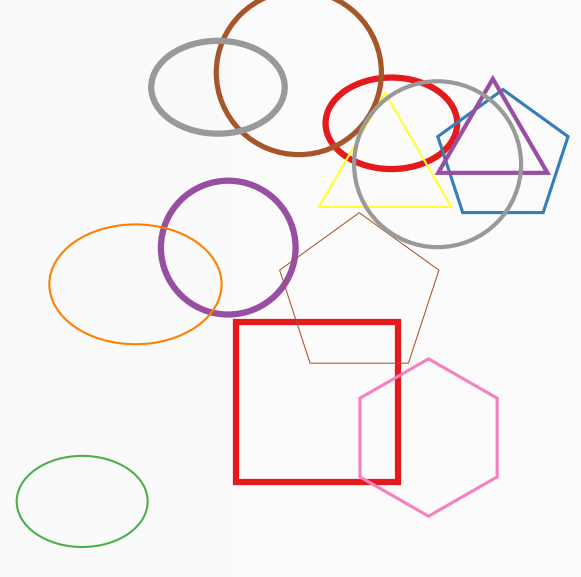[{"shape": "oval", "thickness": 3, "radius": 0.57, "center": [0.673, 0.786]}, {"shape": "square", "thickness": 3, "radius": 0.69, "center": [0.545, 0.303]}, {"shape": "pentagon", "thickness": 1.5, "radius": 0.59, "center": [0.865, 0.726]}, {"shape": "oval", "thickness": 1, "radius": 0.56, "center": [0.141, 0.131]}, {"shape": "circle", "thickness": 3, "radius": 0.58, "center": [0.393, 0.57]}, {"shape": "triangle", "thickness": 2, "radius": 0.54, "center": [0.848, 0.754]}, {"shape": "oval", "thickness": 1, "radius": 0.74, "center": [0.233, 0.507]}, {"shape": "triangle", "thickness": 1, "radius": 0.66, "center": [0.663, 0.707]}, {"shape": "circle", "thickness": 2.5, "radius": 0.71, "center": [0.514, 0.873]}, {"shape": "pentagon", "thickness": 0.5, "radius": 0.72, "center": [0.618, 0.487]}, {"shape": "hexagon", "thickness": 1.5, "radius": 0.68, "center": [0.737, 0.242]}, {"shape": "circle", "thickness": 2, "radius": 0.72, "center": [0.753, 0.715]}, {"shape": "oval", "thickness": 3, "radius": 0.57, "center": [0.375, 0.848]}]